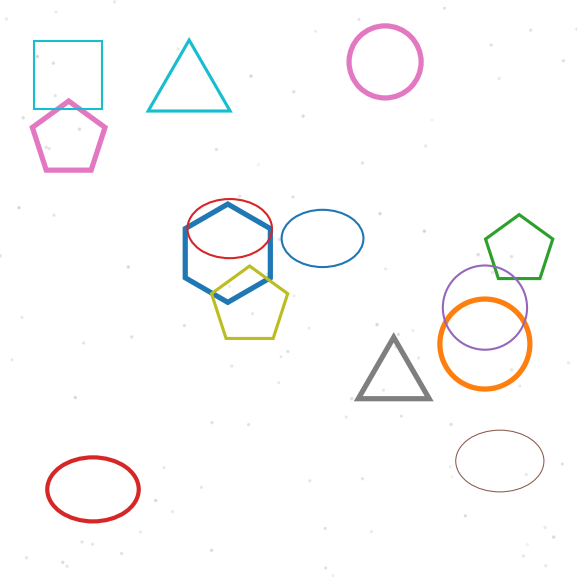[{"shape": "oval", "thickness": 1, "radius": 0.35, "center": [0.559, 0.586]}, {"shape": "hexagon", "thickness": 2.5, "radius": 0.43, "center": [0.394, 0.561]}, {"shape": "circle", "thickness": 2.5, "radius": 0.39, "center": [0.84, 0.403]}, {"shape": "pentagon", "thickness": 1.5, "radius": 0.31, "center": [0.899, 0.566]}, {"shape": "oval", "thickness": 1, "radius": 0.37, "center": [0.398, 0.603]}, {"shape": "oval", "thickness": 2, "radius": 0.4, "center": [0.161, 0.152]}, {"shape": "circle", "thickness": 1, "radius": 0.36, "center": [0.84, 0.466]}, {"shape": "oval", "thickness": 0.5, "radius": 0.38, "center": [0.866, 0.201]}, {"shape": "circle", "thickness": 2.5, "radius": 0.31, "center": [0.667, 0.892]}, {"shape": "pentagon", "thickness": 2.5, "radius": 0.33, "center": [0.119, 0.758]}, {"shape": "triangle", "thickness": 2.5, "radius": 0.35, "center": [0.682, 0.344]}, {"shape": "pentagon", "thickness": 1.5, "radius": 0.35, "center": [0.432, 0.469]}, {"shape": "triangle", "thickness": 1.5, "radius": 0.41, "center": [0.328, 0.848]}, {"shape": "square", "thickness": 1, "radius": 0.29, "center": [0.118, 0.87]}]